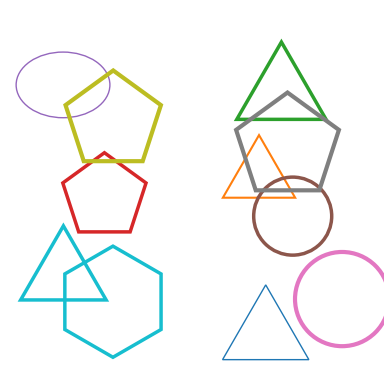[{"shape": "triangle", "thickness": 1, "radius": 0.65, "center": [0.69, 0.131]}, {"shape": "triangle", "thickness": 1.5, "radius": 0.54, "center": [0.673, 0.541]}, {"shape": "triangle", "thickness": 2.5, "radius": 0.67, "center": [0.731, 0.757]}, {"shape": "pentagon", "thickness": 2.5, "radius": 0.57, "center": [0.271, 0.49]}, {"shape": "oval", "thickness": 1, "radius": 0.61, "center": [0.164, 0.779]}, {"shape": "circle", "thickness": 2.5, "radius": 0.51, "center": [0.76, 0.439]}, {"shape": "circle", "thickness": 3, "radius": 0.61, "center": [0.889, 0.223]}, {"shape": "pentagon", "thickness": 3, "radius": 0.7, "center": [0.747, 0.619]}, {"shape": "pentagon", "thickness": 3, "radius": 0.65, "center": [0.294, 0.687]}, {"shape": "hexagon", "thickness": 2.5, "radius": 0.72, "center": [0.293, 0.216]}, {"shape": "triangle", "thickness": 2.5, "radius": 0.64, "center": [0.165, 0.285]}]